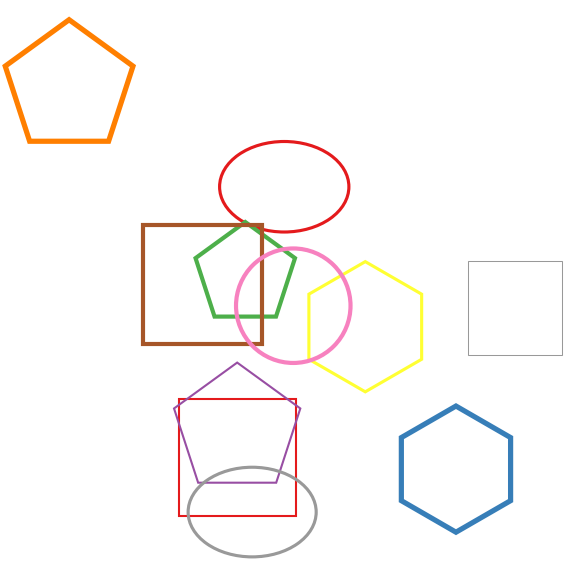[{"shape": "oval", "thickness": 1.5, "radius": 0.56, "center": [0.492, 0.676]}, {"shape": "square", "thickness": 1, "radius": 0.5, "center": [0.411, 0.207]}, {"shape": "hexagon", "thickness": 2.5, "radius": 0.55, "center": [0.79, 0.187]}, {"shape": "pentagon", "thickness": 2, "radius": 0.45, "center": [0.425, 0.524]}, {"shape": "pentagon", "thickness": 1, "radius": 0.57, "center": [0.411, 0.256]}, {"shape": "pentagon", "thickness": 2.5, "radius": 0.58, "center": [0.12, 0.849]}, {"shape": "hexagon", "thickness": 1.5, "radius": 0.56, "center": [0.633, 0.433]}, {"shape": "square", "thickness": 2, "radius": 0.52, "center": [0.35, 0.506]}, {"shape": "circle", "thickness": 2, "radius": 0.5, "center": [0.508, 0.47]}, {"shape": "oval", "thickness": 1.5, "radius": 0.55, "center": [0.437, 0.112]}, {"shape": "square", "thickness": 0.5, "radius": 0.41, "center": [0.892, 0.466]}]